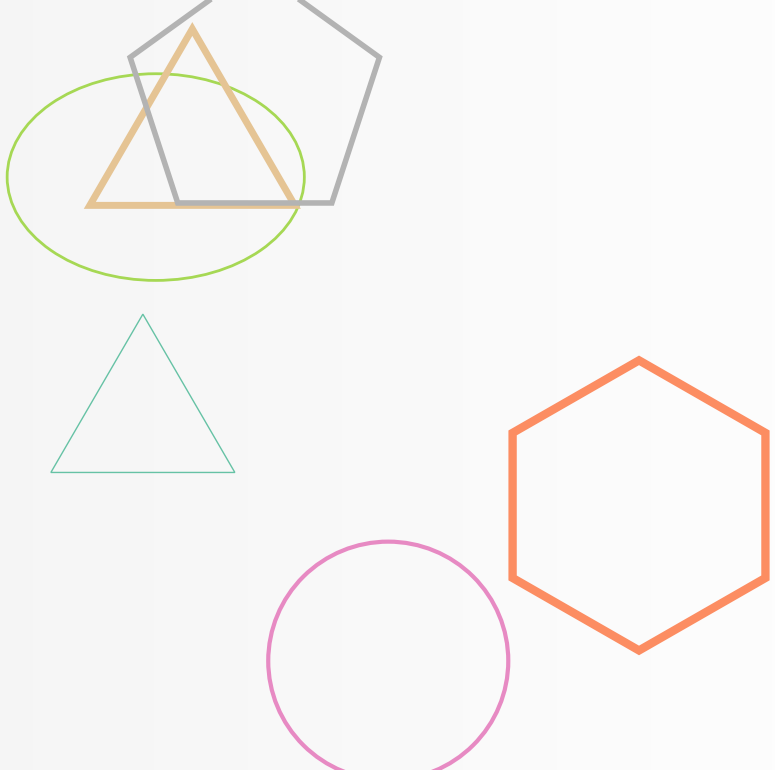[{"shape": "triangle", "thickness": 0.5, "radius": 0.69, "center": [0.184, 0.455]}, {"shape": "hexagon", "thickness": 3, "radius": 0.94, "center": [0.825, 0.344]}, {"shape": "circle", "thickness": 1.5, "radius": 0.77, "center": [0.501, 0.142]}, {"shape": "oval", "thickness": 1, "radius": 0.96, "center": [0.201, 0.77]}, {"shape": "triangle", "thickness": 2.5, "radius": 0.76, "center": [0.248, 0.81]}, {"shape": "pentagon", "thickness": 2, "radius": 0.85, "center": [0.329, 0.873]}]